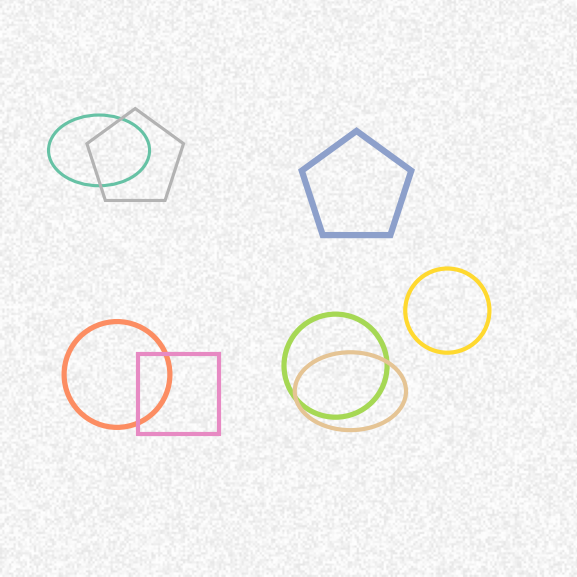[{"shape": "oval", "thickness": 1.5, "radius": 0.44, "center": [0.171, 0.739]}, {"shape": "circle", "thickness": 2.5, "radius": 0.46, "center": [0.203, 0.351]}, {"shape": "pentagon", "thickness": 3, "radius": 0.5, "center": [0.617, 0.673]}, {"shape": "square", "thickness": 2, "radius": 0.35, "center": [0.309, 0.317]}, {"shape": "circle", "thickness": 2.5, "radius": 0.45, "center": [0.581, 0.366]}, {"shape": "circle", "thickness": 2, "radius": 0.36, "center": [0.775, 0.461]}, {"shape": "oval", "thickness": 2, "radius": 0.48, "center": [0.607, 0.322]}, {"shape": "pentagon", "thickness": 1.5, "radius": 0.44, "center": [0.234, 0.723]}]